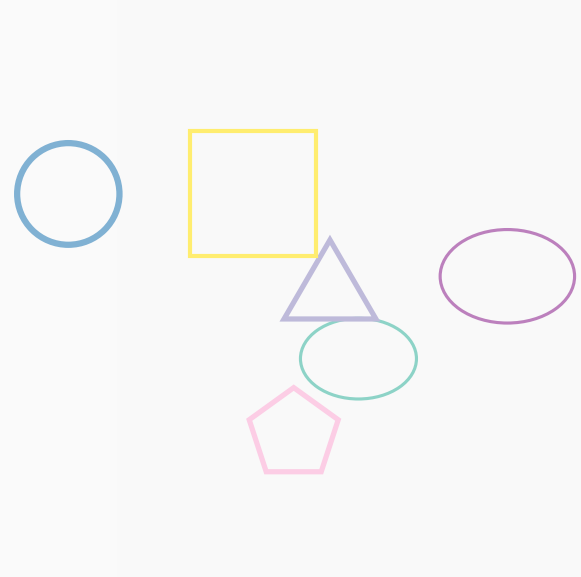[{"shape": "oval", "thickness": 1.5, "radius": 0.5, "center": [0.617, 0.378]}, {"shape": "triangle", "thickness": 2.5, "radius": 0.46, "center": [0.568, 0.492]}, {"shape": "circle", "thickness": 3, "radius": 0.44, "center": [0.118, 0.663]}, {"shape": "pentagon", "thickness": 2.5, "radius": 0.4, "center": [0.505, 0.247]}, {"shape": "oval", "thickness": 1.5, "radius": 0.58, "center": [0.873, 0.521]}, {"shape": "square", "thickness": 2, "radius": 0.54, "center": [0.435, 0.664]}]